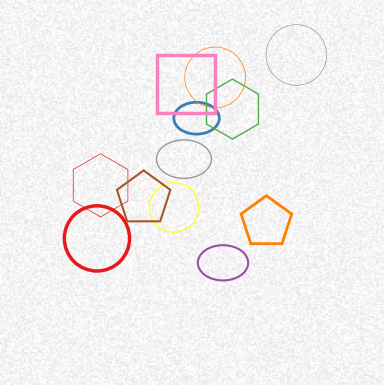[{"shape": "hexagon", "thickness": 0.5, "radius": 0.41, "center": [0.261, 0.519]}, {"shape": "circle", "thickness": 2.5, "radius": 0.42, "center": [0.252, 0.381]}, {"shape": "oval", "thickness": 2, "radius": 0.3, "center": [0.511, 0.693]}, {"shape": "hexagon", "thickness": 1, "radius": 0.39, "center": [0.604, 0.717]}, {"shape": "oval", "thickness": 1.5, "radius": 0.33, "center": [0.579, 0.317]}, {"shape": "pentagon", "thickness": 2, "radius": 0.35, "center": [0.692, 0.423]}, {"shape": "circle", "thickness": 0.5, "radius": 0.39, "center": [0.559, 0.799]}, {"shape": "circle", "thickness": 1, "radius": 0.32, "center": [0.452, 0.461]}, {"shape": "pentagon", "thickness": 1.5, "radius": 0.37, "center": [0.373, 0.484]}, {"shape": "square", "thickness": 2.5, "radius": 0.38, "center": [0.482, 0.782]}, {"shape": "circle", "thickness": 0.5, "radius": 0.39, "center": [0.77, 0.857]}, {"shape": "oval", "thickness": 1, "radius": 0.36, "center": [0.478, 0.587]}]